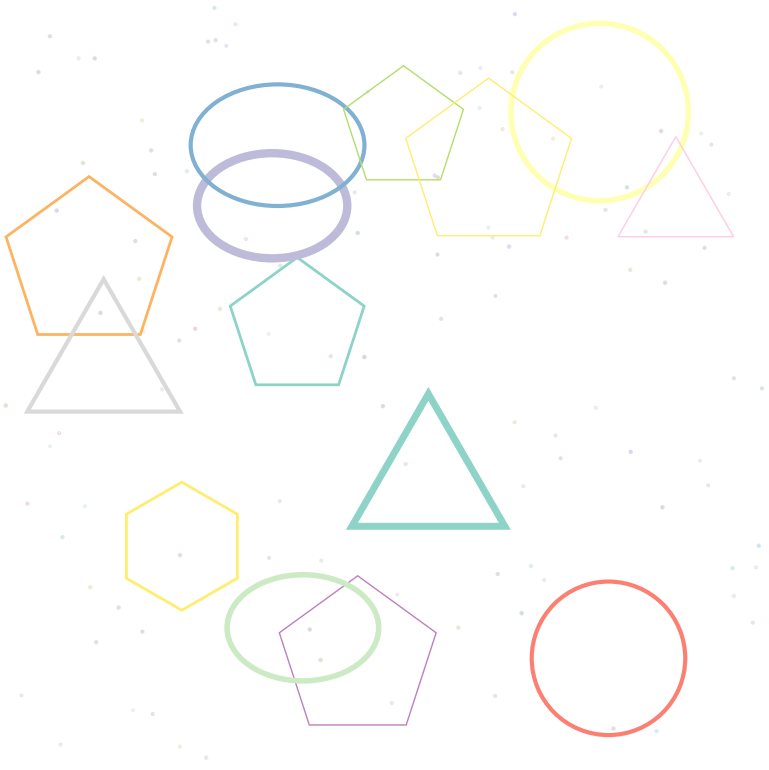[{"shape": "pentagon", "thickness": 1, "radius": 0.46, "center": [0.386, 0.574]}, {"shape": "triangle", "thickness": 2.5, "radius": 0.57, "center": [0.556, 0.374]}, {"shape": "circle", "thickness": 2, "radius": 0.58, "center": [0.779, 0.854]}, {"shape": "oval", "thickness": 3, "radius": 0.49, "center": [0.353, 0.733]}, {"shape": "circle", "thickness": 1.5, "radius": 0.5, "center": [0.79, 0.145]}, {"shape": "oval", "thickness": 1.5, "radius": 0.56, "center": [0.36, 0.811]}, {"shape": "pentagon", "thickness": 1, "radius": 0.57, "center": [0.116, 0.657]}, {"shape": "pentagon", "thickness": 0.5, "radius": 0.41, "center": [0.524, 0.833]}, {"shape": "triangle", "thickness": 0.5, "radius": 0.43, "center": [0.878, 0.736]}, {"shape": "triangle", "thickness": 1.5, "radius": 0.57, "center": [0.135, 0.523]}, {"shape": "pentagon", "thickness": 0.5, "radius": 0.54, "center": [0.465, 0.145]}, {"shape": "oval", "thickness": 2, "radius": 0.49, "center": [0.393, 0.185]}, {"shape": "hexagon", "thickness": 1, "radius": 0.42, "center": [0.236, 0.291]}, {"shape": "pentagon", "thickness": 0.5, "radius": 0.57, "center": [0.635, 0.785]}]